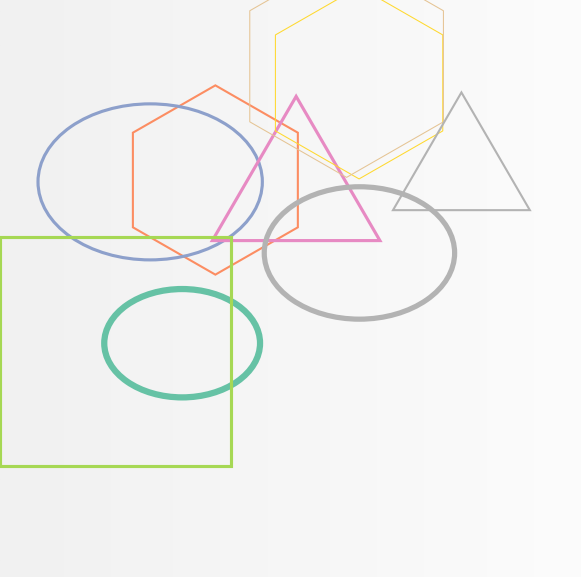[{"shape": "oval", "thickness": 3, "radius": 0.67, "center": [0.313, 0.405]}, {"shape": "hexagon", "thickness": 1, "radius": 0.82, "center": [0.371, 0.687]}, {"shape": "oval", "thickness": 1.5, "radius": 0.96, "center": [0.258, 0.684]}, {"shape": "triangle", "thickness": 1.5, "radius": 0.83, "center": [0.509, 0.666]}, {"shape": "square", "thickness": 1.5, "radius": 0.99, "center": [0.199, 0.391]}, {"shape": "hexagon", "thickness": 0.5, "radius": 0.83, "center": [0.618, 0.856]}, {"shape": "hexagon", "thickness": 0.5, "radius": 0.96, "center": [0.596, 0.884]}, {"shape": "oval", "thickness": 2.5, "radius": 0.82, "center": [0.618, 0.561]}, {"shape": "triangle", "thickness": 1, "radius": 0.68, "center": [0.794, 0.703]}]